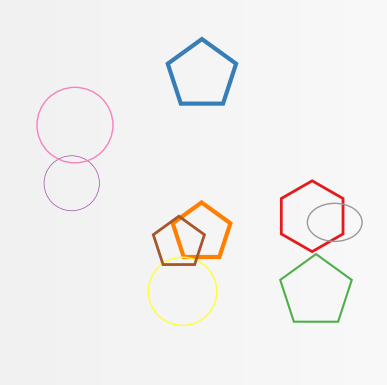[{"shape": "hexagon", "thickness": 2, "radius": 0.46, "center": [0.806, 0.438]}, {"shape": "pentagon", "thickness": 3, "radius": 0.46, "center": [0.521, 0.806]}, {"shape": "pentagon", "thickness": 1.5, "radius": 0.49, "center": [0.815, 0.243]}, {"shape": "circle", "thickness": 0.5, "radius": 0.36, "center": [0.185, 0.524]}, {"shape": "pentagon", "thickness": 3, "radius": 0.39, "center": [0.52, 0.396]}, {"shape": "circle", "thickness": 1, "radius": 0.44, "center": [0.471, 0.243]}, {"shape": "pentagon", "thickness": 2, "radius": 0.35, "center": [0.462, 0.369]}, {"shape": "circle", "thickness": 1, "radius": 0.49, "center": [0.193, 0.675]}, {"shape": "oval", "thickness": 1, "radius": 0.35, "center": [0.864, 0.422]}]